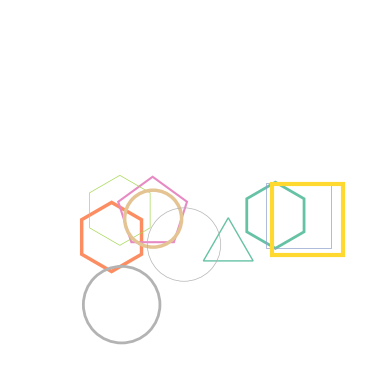[{"shape": "hexagon", "thickness": 2, "radius": 0.43, "center": [0.715, 0.441]}, {"shape": "triangle", "thickness": 1, "radius": 0.37, "center": [0.593, 0.36]}, {"shape": "hexagon", "thickness": 2.5, "radius": 0.45, "center": [0.29, 0.384]}, {"shape": "square", "thickness": 0.5, "radius": 0.42, "center": [0.776, 0.441]}, {"shape": "pentagon", "thickness": 1.5, "radius": 0.47, "center": [0.396, 0.447]}, {"shape": "hexagon", "thickness": 0.5, "radius": 0.45, "center": [0.311, 0.454]}, {"shape": "square", "thickness": 3, "radius": 0.46, "center": [0.798, 0.43]}, {"shape": "circle", "thickness": 2.5, "radius": 0.37, "center": [0.398, 0.432]}, {"shape": "circle", "thickness": 2, "radius": 0.5, "center": [0.316, 0.209]}, {"shape": "circle", "thickness": 0.5, "radius": 0.48, "center": [0.478, 0.365]}]